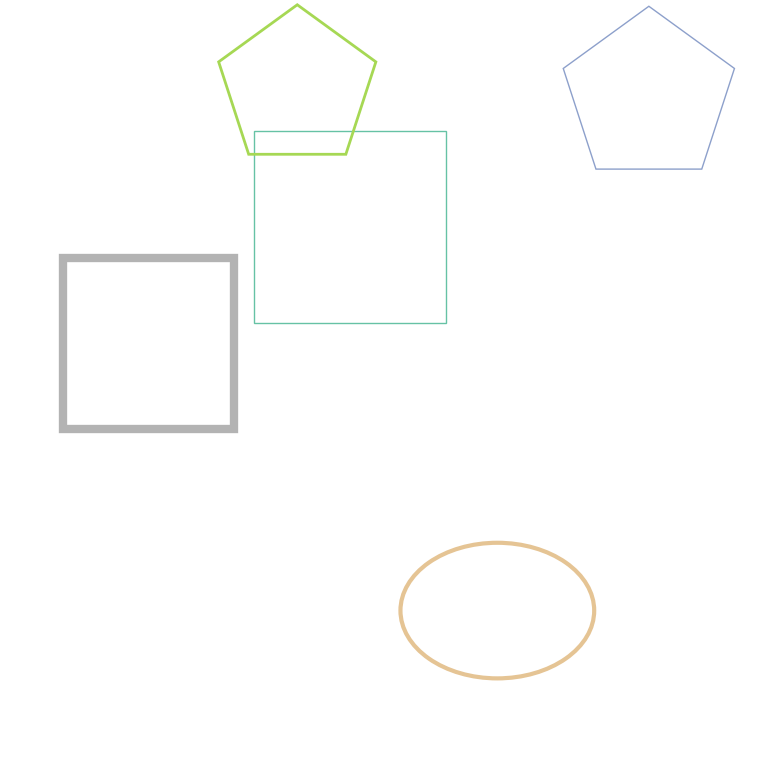[{"shape": "square", "thickness": 0.5, "radius": 0.62, "center": [0.455, 0.706]}, {"shape": "pentagon", "thickness": 0.5, "radius": 0.58, "center": [0.843, 0.875]}, {"shape": "pentagon", "thickness": 1, "radius": 0.54, "center": [0.386, 0.886]}, {"shape": "oval", "thickness": 1.5, "radius": 0.63, "center": [0.646, 0.207]}, {"shape": "square", "thickness": 3, "radius": 0.55, "center": [0.193, 0.554]}]